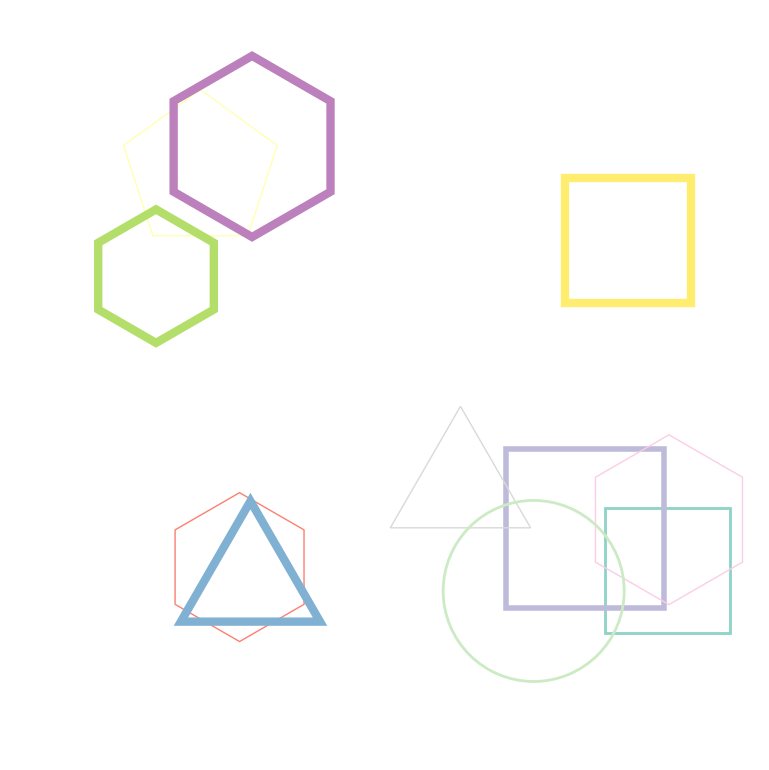[{"shape": "square", "thickness": 1, "radius": 0.41, "center": [0.867, 0.259]}, {"shape": "pentagon", "thickness": 0.5, "radius": 0.52, "center": [0.26, 0.779]}, {"shape": "square", "thickness": 2, "radius": 0.52, "center": [0.76, 0.314]}, {"shape": "hexagon", "thickness": 0.5, "radius": 0.48, "center": [0.311, 0.264]}, {"shape": "triangle", "thickness": 3, "radius": 0.52, "center": [0.325, 0.245]}, {"shape": "hexagon", "thickness": 3, "radius": 0.43, "center": [0.203, 0.641]}, {"shape": "hexagon", "thickness": 0.5, "radius": 0.55, "center": [0.869, 0.325]}, {"shape": "triangle", "thickness": 0.5, "radius": 0.53, "center": [0.598, 0.367]}, {"shape": "hexagon", "thickness": 3, "radius": 0.59, "center": [0.327, 0.81]}, {"shape": "circle", "thickness": 1, "radius": 0.59, "center": [0.693, 0.233]}, {"shape": "square", "thickness": 3, "radius": 0.41, "center": [0.816, 0.688]}]